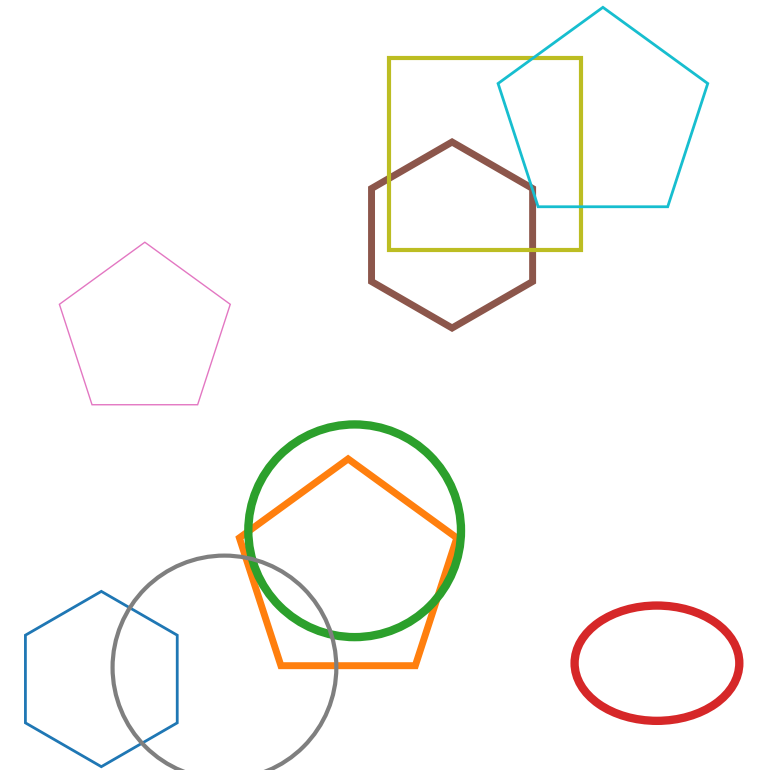[{"shape": "hexagon", "thickness": 1, "radius": 0.57, "center": [0.132, 0.118]}, {"shape": "pentagon", "thickness": 2.5, "radius": 0.74, "center": [0.452, 0.256]}, {"shape": "circle", "thickness": 3, "radius": 0.69, "center": [0.461, 0.311]}, {"shape": "oval", "thickness": 3, "radius": 0.53, "center": [0.853, 0.139]}, {"shape": "hexagon", "thickness": 2.5, "radius": 0.6, "center": [0.587, 0.695]}, {"shape": "pentagon", "thickness": 0.5, "radius": 0.58, "center": [0.188, 0.569]}, {"shape": "circle", "thickness": 1.5, "radius": 0.73, "center": [0.291, 0.133]}, {"shape": "square", "thickness": 1.5, "radius": 0.62, "center": [0.629, 0.799]}, {"shape": "pentagon", "thickness": 1, "radius": 0.72, "center": [0.783, 0.847]}]